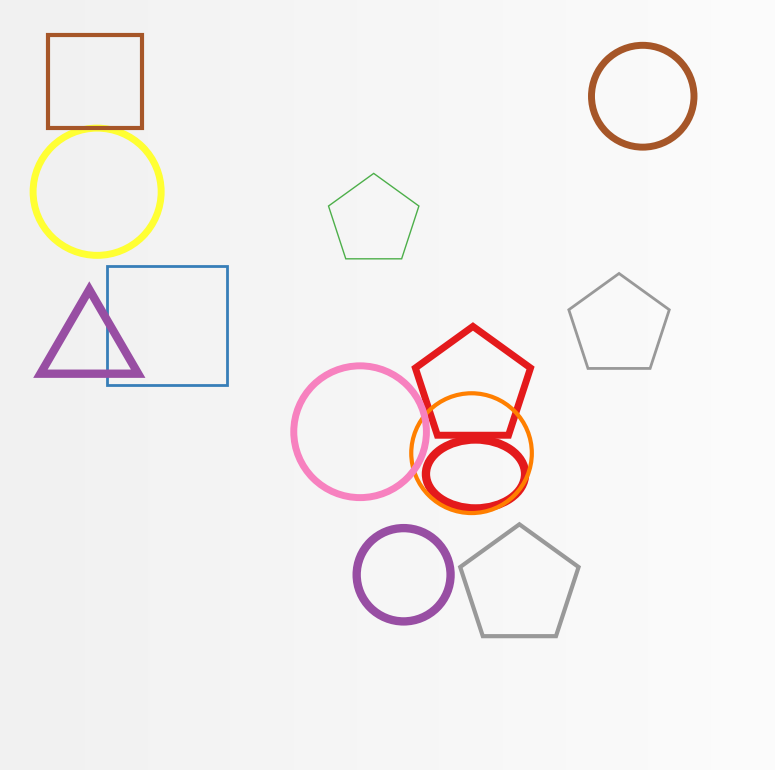[{"shape": "oval", "thickness": 3, "radius": 0.32, "center": [0.614, 0.384]}, {"shape": "pentagon", "thickness": 2.5, "radius": 0.39, "center": [0.61, 0.498]}, {"shape": "square", "thickness": 1, "radius": 0.39, "center": [0.216, 0.577]}, {"shape": "pentagon", "thickness": 0.5, "radius": 0.31, "center": [0.482, 0.713]}, {"shape": "triangle", "thickness": 3, "radius": 0.36, "center": [0.115, 0.551]}, {"shape": "circle", "thickness": 3, "radius": 0.3, "center": [0.521, 0.254]}, {"shape": "circle", "thickness": 1.5, "radius": 0.39, "center": [0.608, 0.411]}, {"shape": "circle", "thickness": 2.5, "radius": 0.41, "center": [0.125, 0.751]}, {"shape": "circle", "thickness": 2.5, "radius": 0.33, "center": [0.829, 0.875]}, {"shape": "square", "thickness": 1.5, "radius": 0.3, "center": [0.123, 0.894]}, {"shape": "circle", "thickness": 2.5, "radius": 0.43, "center": [0.465, 0.439]}, {"shape": "pentagon", "thickness": 1.5, "radius": 0.4, "center": [0.67, 0.239]}, {"shape": "pentagon", "thickness": 1, "radius": 0.34, "center": [0.799, 0.577]}]